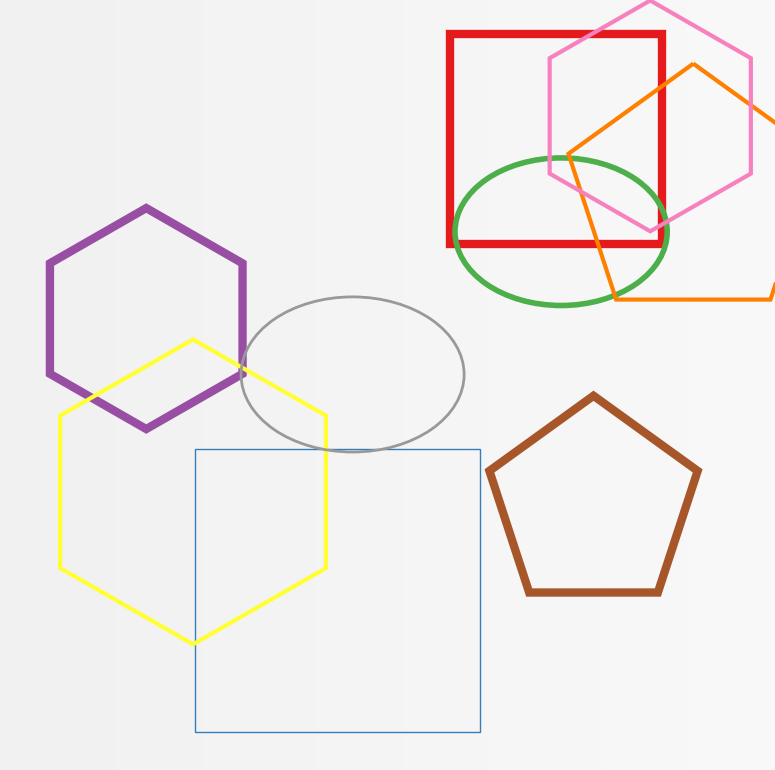[{"shape": "square", "thickness": 3, "radius": 0.68, "center": [0.717, 0.819]}, {"shape": "square", "thickness": 0.5, "radius": 0.92, "center": [0.436, 0.233]}, {"shape": "oval", "thickness": 2, "radius": 0.68, "center": [0.724, 0.699]}, {"shape": "hexagon", "thickness": 3, "radius": 0.72, "center": [0.189, 0.586]}, {"shape": "pentagon", "thickness": 1.5, "radius": 0.85, "center": [0.895, 0.748]}, {"shape": "hexagon", "thickness": 1.5, "radius": 0.99, "center": [0.249, 0.361]}, {"shape": "pentagon", "thickness": 3, "radius": 0.71, "center": [0.766, 0.345]}, {"shape": "hexagon", "thickness": 1.5, "radius": 0.75, "center": [0.839, 0.849]}, {"shape": "oval", "thickness": 1, "radius": 0.72, "center": [0.455, 0.514]}]